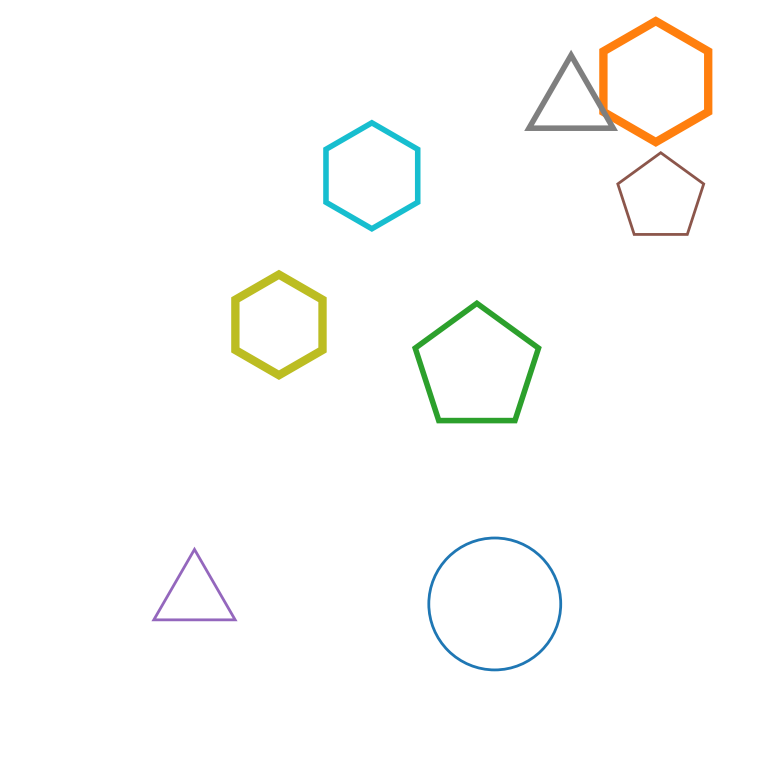[{"shape": "circle", "thickness": 1, "radius": 0.43, "center": [0.643, 0.216]}, {"shape": "hexagon", "thickness": 3, "radius": 0.39, "center": [0.852, 0.894]}, {"shape": "pentagon", "thickness": 2, "radius": 0.42, "center": [0.619, 0.522]}, {"shape": "triangle", "thickness": 1, "radius": 0.3, "center": [0.253, 0.225]}, {"shape": "pentagon", "thickness": 1, "radius": 0.29, "center": [0.858, 0.743]}, {"shape": "triangle", "thickness": 2, "radius": 0.32, "center": [0.742, 0.865]}, {"shape": "hexagon", "thickness": 3, "radius": 0.33, "center": [0.362, 0.578]}, {"shape": "hexagon", "thickness": 2, "radius": 0.34, "center": [0.483, 0.772]}]